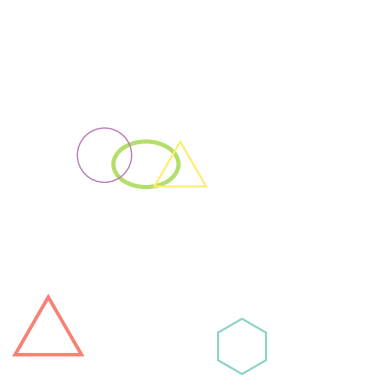[{"shape": "hexagon", "thickness": 1.5, "radius": 0.36, "center": [0.629, 0.1]}, {"shape": "triangle", "thickness": 2.5, "radius": 0.5, "center": [0.125, 0.129]}, {"shape": "oval", "thickness": 3, "radius": 0.42, "center": [0.379, 0.573]}, {"shape": "circle", "thickness": 1, "radius": 0.35, "center": [0.271, 0.597]}, {"shape": "triangle", "thickness": 1.5, "radius": 0.39, "center": [0.468, 0.555]}]